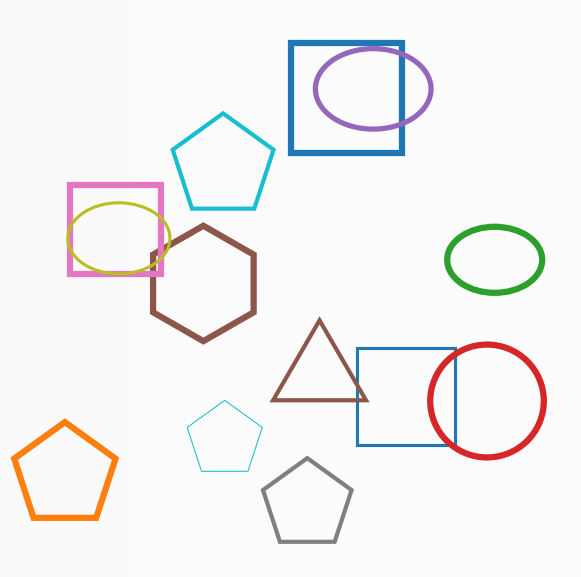[{"shape": "square", "thickness": 1.5, "radius": 0.42, "center": [0.699, 0.313]}, {"shape": "square", "thickness": 3, "radius": 0.48, "center": [0.596, 0.83]}, {"shape": "pentagon", "thickness": 3, "radius": 0.46, "center": [0.112, 0.177]}, {"shape": "oval", "thickness": 3, "radius": 0.41, "center": [0.851, 0.549]}, {"shape": "circle", "thickness": 3, "radius": 0.49, "center": [0.838, 0.305]}, {"shape": "oval", "thickness": 2.5, "radius": 0.5, "center": [0.642, 0.845]}, {"shape": "triangle", "thickness": 2, "radius": 0.46, "center": [0.55, 0.352]}, {"shape": "hexagon", "thickness": 3, "radius": 0.5, "center": [0.35, 0.508]}, {"shape": "square", "thickness": 3, "radius": 0.39, "center": [0.199, 0.602]}, {"shape": "pentagon", "thickness": 2, "radius": 0.4, "center": [0.529, 0.126]}, {"shape": "oval", "thickness": 1.5, "radius": 0.44, "center": [0.205, 0.586]}, {"shape": "pentagon", "thickness": 0.5, "radius": 0.34, "center": [0.387, 0.238]}, {"shape": "pentagon", "thickness": 2, "radius": 0.46, "center": [0.384, 0.712]}]